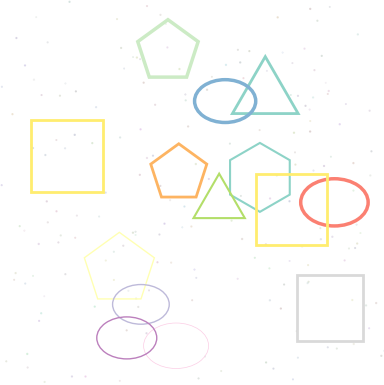[{"shape": "triangle", "thickness": 2, "radius": 0.49, "center": [0.689, 0.754]}, {"shape": "hexagon", "thickness": 1.5, "radius": 0.45, "center": [0.675, 0.539]}, {"shape": "pentagon", "thickness": 1, "radius": 0.48, "center": [0.31, 0.301]}, {"shape": "oval", "thickness": 1, "radius": 0.37, "center": [0.366, 0.209]}, {"shape": "oval", "thickness": 2.5, "radius": 0.44, "center": [0.869, 0.474]}, {"shape": "oval", "thickness": 2.5, "radius": 0.4, "center": [0.585, 0.737]}, {"shape": "pentagon", "thickness": 2, "radius": 0.38, "center": [0.464, 0.55]}, {"shape": "triangle", "thickness": 1.5, "radius": 0.38, "center": [0.569, 0.472]}, {"shape": "oval", "thickness": 0.5, "radius": 0.42, "center": [0.457, 0.102]}, {"shape": "square", "thickness": 2, "radius": 0.43, "center": [0.857, 0.199]}, {"shape": "oval", "thickness": 1, "radius": 0.39, "center": [0.329, 0.122]}, {"shape": "pentagon", "thickness": 2.5, "radius": 0.41, "center": [0.436, 0.866]}, {"shape": "square", "thickness": 2, "radius": 0.47, "center": [0.174, 0.594]}, {"shape": "square", "thickness": 2, "radius": 0.46, "center": [0.757, 0.456]}]